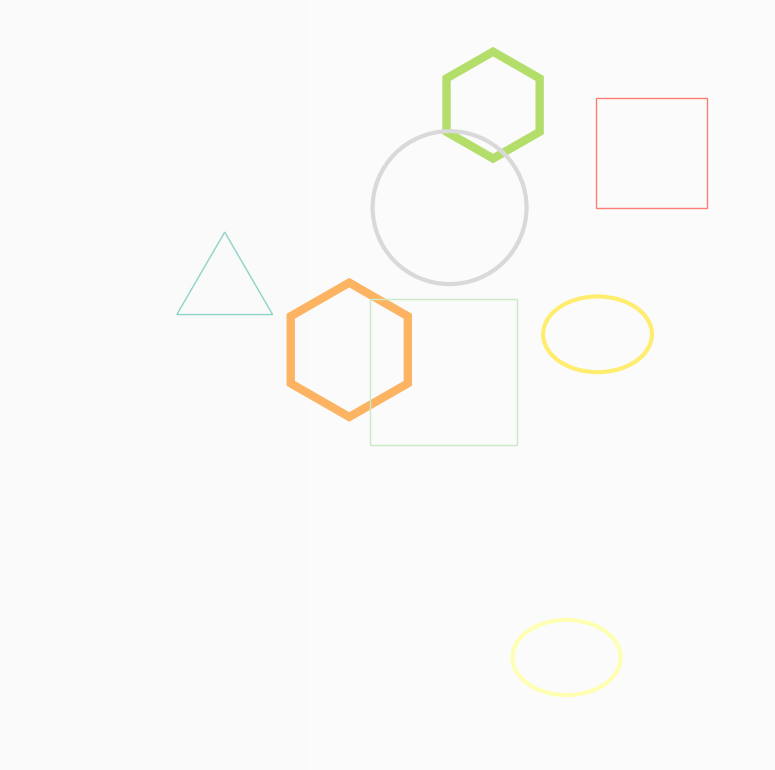[{"shape": "triangle", "thickness": 0.5, "radius": 0.36, "center": [0.29, 0.627]}, {"shape": "oval", "thickness": 1.5, "radius": 0.35, "center": [0.731, 0.146]}, {"shape": "square", "thickness": 0.5, "radius": 0.36, "center": [0.841, 0.801]}, {"shape": "hexagon", "thickness": 3, "radius": 0.44, "center": [0.451, 0.546]}, {"shape": "hexagon", "thickness": 3, "radius": 0.35, "center": [0.636, 0.863]}, {"shape": "circle", "thickness": 1.5, "radius": 0.5, "center": [0.58, 0.73]}, {"shape": "square", "thickness": 0.5, "radius": 0.48, "center": [0.572, 0.517]}, {"shape": "oval", "thickness": 1.5, "radius": 0.35, "center": [0.771, 0.566]}]